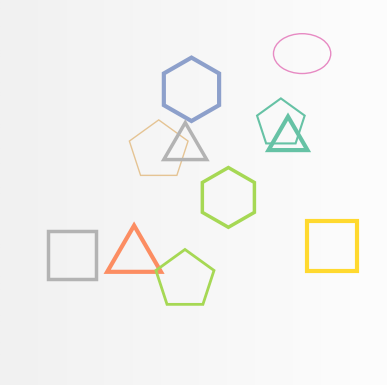[{"shape": "triangle", "thickness": 3, "radius": 0.29, "center": [0.743, 0.639]}, {"shape": "pentagon", "thickness": 1.5, "radius": 0.32, "center": [0.725, 0.68]}, {"shape": "triangle", "thickness": 3, "radius": 0.4, "center": [0.346, 0.334]}, {"shape": "hexagon", "thickness": 3, "radius": 0.41, "center": [0.494, 0.768]}, {"shape": "oval", "thickness": 1, "radius": 0.37, "center": [0.78, 0.861]}, {"shape": "pentagon", "thickness": 2, "radius": 0.39, "center": [0.477, 0.273]}, {"shape": "hexagon", "thickness": 2.5, "radius": 0.39, "center": [0.589, 0.487]}, {"shape": "square", "thickness": 3, "radius": 0.32, "center": [0.857, 0.361]}, {"shape": "pentagon", "thickness": 1, "radius": 0.4, "center": [0.41, 0.609]}, {"shape": "square", "thickness": 2.5, "radius": 0.31, "center": [0.185, 0.337]}, {"shape": "triangle", "thickness": 2.5, "radius": 0.32, "center": [0.478, 0.617]}]